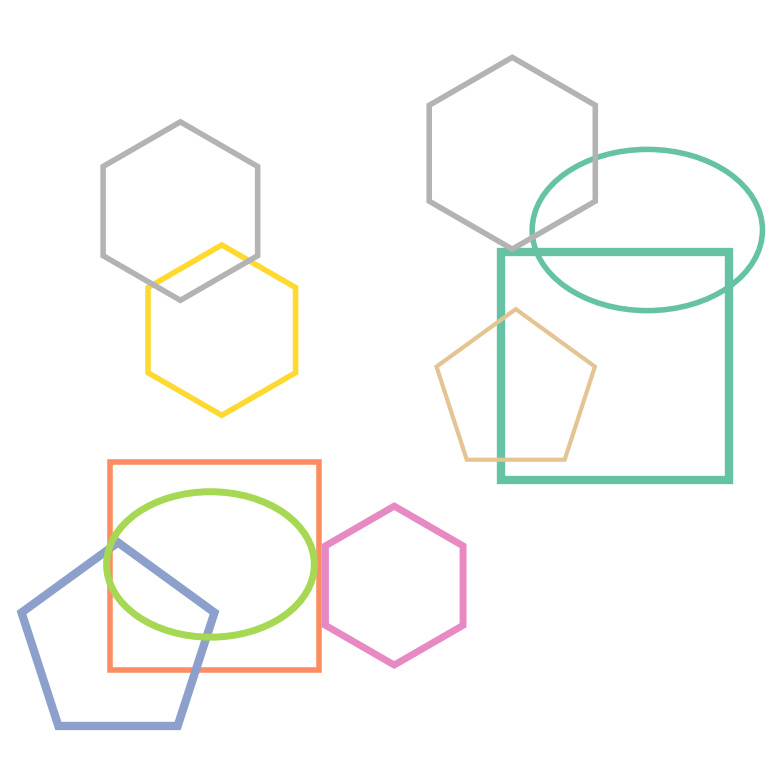[{"shape": "square", "thickness": 3, "radius": 0.74, "center": [0.798, 0.525]}, {"shape": "oval", "thickness": 2, "radius": 0.75, "center": [0.841, 0.701]}, {"shape": "square", "thickness": 2, "radius": 0.68, "center": [0.278, 0.265]}, {"shape": "pentagon", "thickness": 3, "radius": 0.66, "center": [0.153, 0.164]}, {"shape": "hexagon", "thickness": 2.5, "radius": 0.52, "center": [0.512, 0.239]}, {"shape": "oval", "thickness": 2.5, "radius": 0.67, "center": [0.273, 0.267]}, {"shape": "hexagon", "thickness": 2, "radius": 0.55, "center": [0.288, 0.571]}, {"shape": "pentagon", "thickness": 1.5, "radius": 0.54, "center": [0.67, 0.49]}, {"shape": "hexagon", "thickness": 2, "radius": 0.58, "center": [0.234, 0.726]}, {"shape": "hexagon", "thickness": 2, "radius": 0.62, "center": [0.665, 0.801]}]